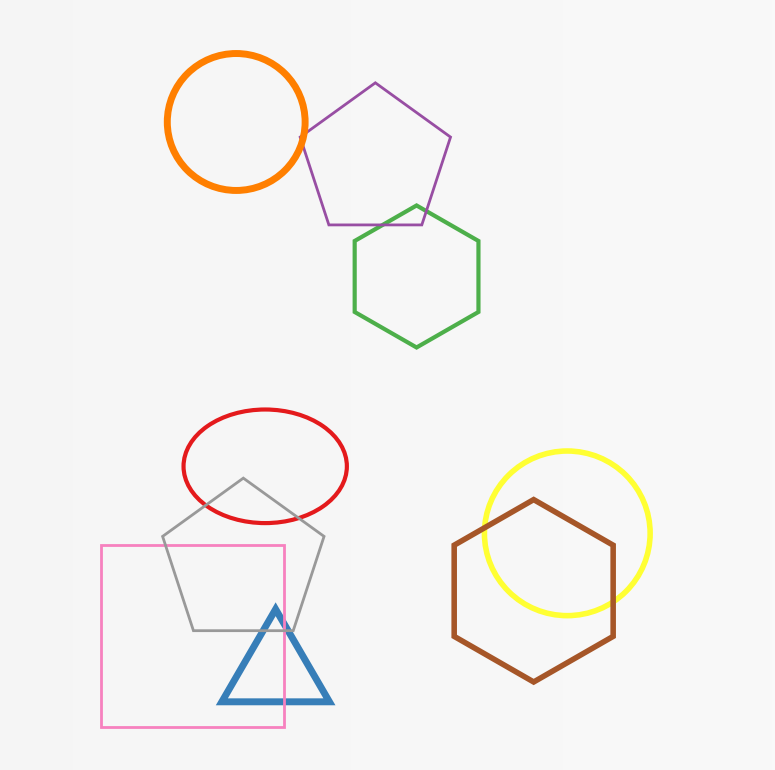[{"shape": "oval", "thickness": 1.5, "radius": 0.53, "center": [0.342, 0.394]}, {"shape": "triangle", "thickness": 2.5, "radius": 0.4, "center": [0.356, 0.129]}, {"shape": "hexagon", "thickness": 1.5, "radius": 0.46, "center": [0.538, 0.641]}, {"shape": "pentagon", "thickness": 1, "radius": 0.51, "center": [0.484, 0.79]}, {"shape": "circle", "thickness": 2.5, "radius": 0.44, "center": [0.305, 0.842]}, {"shape": "circle", "thickness": 2, "radius": 0.53, "center": [0.732, 0.307]}, {"shape": "hexagon", "thickness": 2, "radius": 0.59, "center": [0.689, 0.233]}, {"shape": "square", "thickness": 1, "radius": 0.59, "center": [0.249, 0.174]}, {"shape": "pentagon", "thickness": 1, "radius": 0.55, "center": [0.314, 0.27]}]